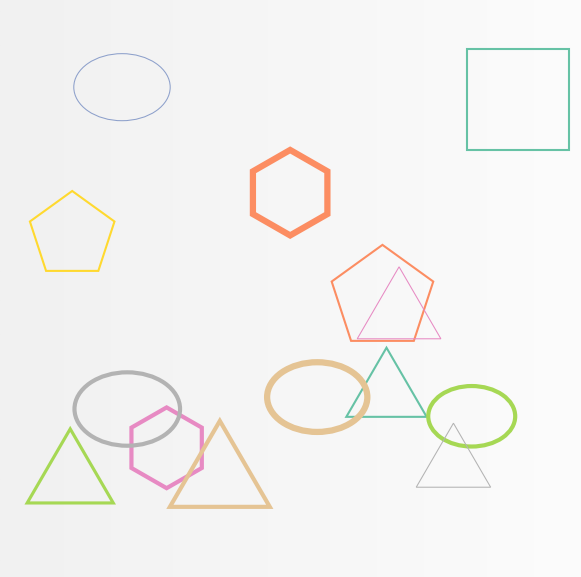[{"shape": "square", "thickness": 1, "radius": 0.44, "center": [0.891, 0.827]}, {"shape": "triangle", "thickness": 1, "radius": 0.4, "center": [0.665, 0.317]}, {"shape": "hexagon", "thickness": 3, "radius": 0.37, "center": [0.499, 0.665]}, {"shape": "pentagon", "thickness": 1, "radius": 0.46, "center": [0.658, 0.483]}, {"shape": "oval", "thickness": 0.5, "radius": 0.41, "center": [0.21, 0.848]}, {"shape": "triangle", "thickness": 0.5, "radius": 0.42, "center": [0.687, 0.454]}, {"shape": "hexagon", "thickness": 2, "radius": 0.35, "center": [0.287, 0.224]}, {"shape": "triangle", "thickness": 1.5, "radius": 0.43, "center": [0.121, 0.171]}, {"shape": "oval", "thickness": 2, "radius": 0.37, "center": [0.812, 0.278]}, {"shape": "pentagon", "thickness": 1, "radius": 0.38, "center": [0.124, 0.592]}, {"shape": "oval", "thickness": 3, "radius": 0.43, "center": [0.546, 0.312]}, {"shape": "triangle", "thickness": 2, "radius": 0.5, "center": [0.378, 0.171]}, {"shape": "oval", "thickness": 2, "radius": 0.45, "center": [0.219, 0.291]}, {"shape": "triangle", "thickness": 0.5, "radius": 0.37, "center": [0.78, 0.192]}]